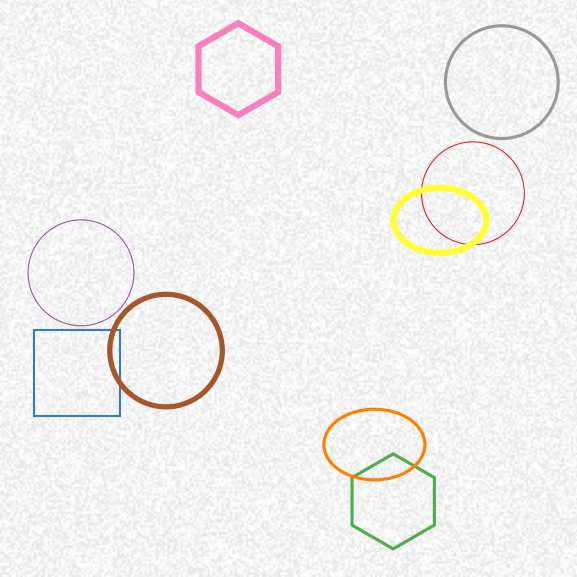[{"shape": "circle", "thickness": 0.5, "radius": 0.45, "center": [0.819, 0.665]}, {"shape": "square", "thickness": 1, "radius": 0.37, "center": [0.134, 0.353]}, {"shape": "hexagon", "thickness": 1.5, "radius": 0.41, "center": [0.681, 0.131]}, {"shape": "circle", "thickness": 0.5, "radius": 0.46, "center": [0.14, 0.527]}, {"shape": "oval", "thickness": 1.5, "radius": 0.44, "center": [0.648, 0.229]}, {"shape": "oval", "thickness": 3, "radius": 0.4, "center": [0.762, 0.617]}, {"shape": "circle", "thickness": 2.5, "radius": 0.49, "center": [0.288, 0.392]}, {"shape": "hexagon", "thickness": 3, "radius": 0.4, "center": [0.413, 0.879]}, {"shape": "circle", "thickness": 1.5, "radius": 0.49, "center": [0.869, 0.857]}]